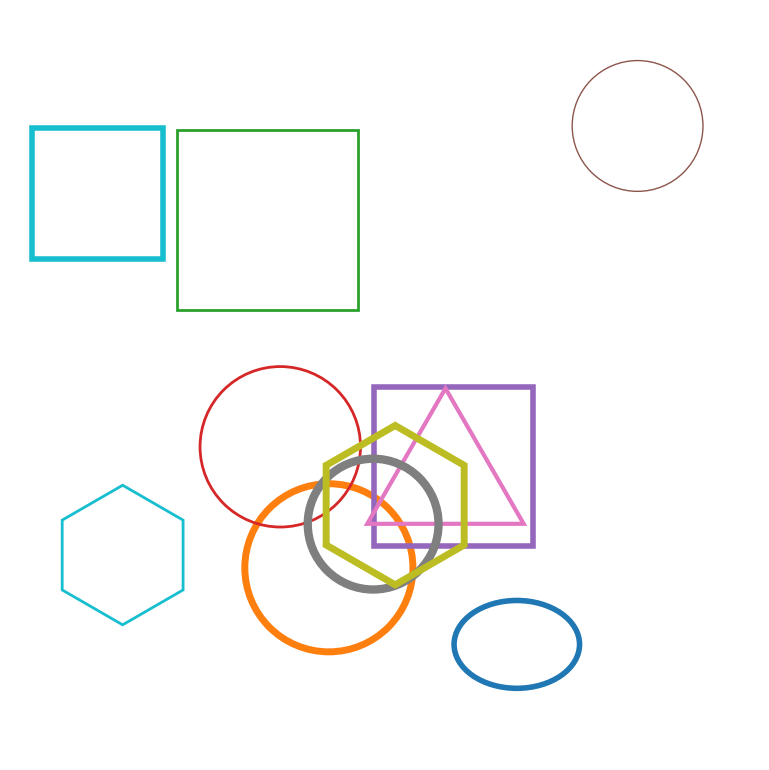[{"shape": "oval", "thickness": 2, "radius": 0.41, "center": [0.671, 0.163]}, {"shape": "circle", "thickness": 2.5, "radius": 0.55, "center": [0.427, 0.263]}, {"shape": "square", "thickness": 1, "radius": 0.59, "center": [0.348, 0.714]}, {"shape": "circle", "thickness": 1, "radius": 0.52, "center": [0.364, 0.42]}, {"shape": "square", "thickness": 2, "radius": 0.52, "center": [0.589, 0.394]}, {"shape": "circle", "thickness": 0.5, "radius": 0.42, "center": [0.828, 0.836]}, {"shape": "triangle", "thickness": 1.5, "radius": 0.59, "center": [0.579, 0.378]}, {"shape": "circle", "thickness": 3, "radius": 0.42, "center": [0.485, 0.319]}, {"shape": "hexagon", "thickness": 2.5, "radius": 0.52, "center": [0.513, 0.344]}, {"shape": "square", "thickness": 2, "radius": 0.43, "center": [0.127, 0.749]}, {"shape": "hexagon", "thickness": 1, "radius": 0.45, "center": [0.159, 0.279]}]